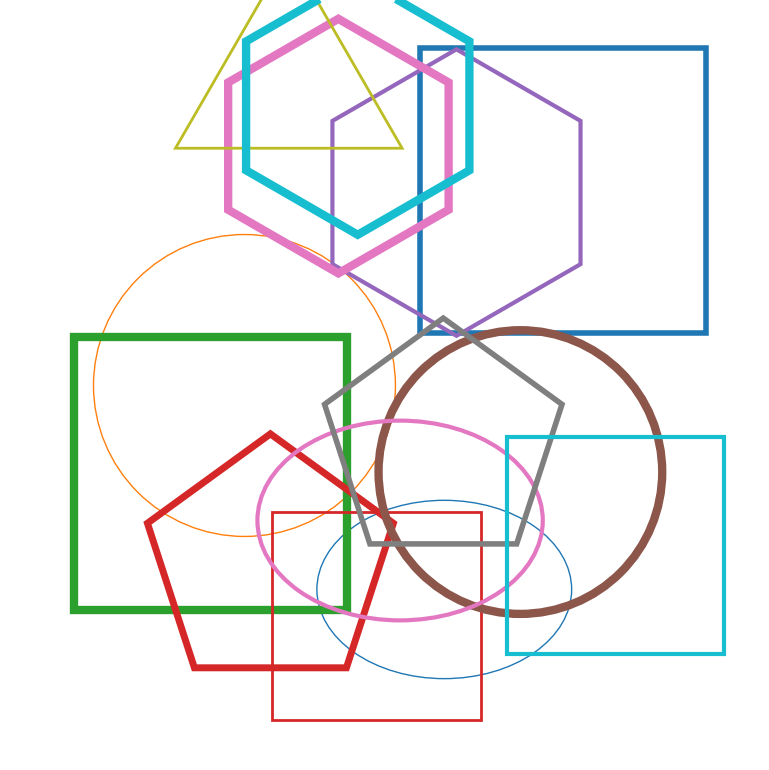[{"shape": "oval", "thickness": 0.5, "radius": 0.83, "center": [0.577, 0.234]}, {"shape": "square", "thickness": 2, "radius": 0.93, "center": [0.731, 0.753]}, {"shape": "circle", "thickness": 0.5, "radius": 0.98, "center": [0.317, 0.499]}, {"shape": "square", "thickness": 3, "radius": 0.89, "center": [0.273, 0.385]}, {"shape": "pentagon", "thickness": 2.5, "radius": 0.84, "center": [0.351, 0.269]}, {"shape": "square", "thickness": 1, "radius": 0.68, "center": [0.489, 0.2]}, {"shape": "hexagon", "thickness": 1.5, "radius": 0.93, "center": [0.593, 0.75]}, {"shape": "circle", "thickness": 3, "radius": 0.92, "center": [0.676, 0.387]}, {"shape": "oval", "thickness": 1.5, "radius": 0.93, "center": [0.52, 0.324]}, {"shape": "hexagon", "thickness": 3, "radius": 0.83, "center": [0.439, 0.81]}, {"shape": "pentagon", "thickness": 2, "radius": 0.81, "center": [0.576, 0.425]}, {"shape": "triangle", "thickness": 1, "radius": 0.85, "center": [0.375, 0.892]}, {"shape": "square", "thickness": 1.5, "radius": 0.7, "center": [0.799, 0.291]}, {"shape": "hexagon", "thickness": 3, "radius": 0.84, "center": [0.465, 0.863]}]